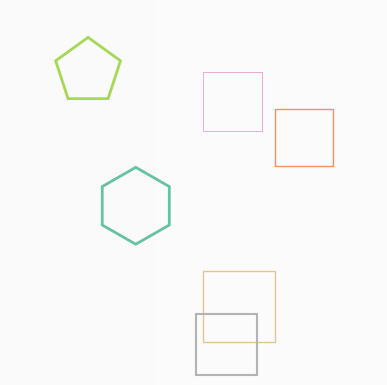[{"shape": "hexagon", "thickness": 2, "radius": 0.5, "center": [0.35, 0.465]}, {"shape": "square", "thickness": 1, "radius": 0.37, "center": [0.785, 0.642]}, {"shape": "square", "thickness": 0.5, "radius": 0.38, "center": [0.599, 0.737]}, {"shape": "pentagon", "thickness": 2, "radius": 0.44, "center": [0.227, 0.815]}, {"shape": "square", "thickness": 1, "radius": 0.47, "center": [0.616, 0.204]}, {"shape": "square", "thickness": 1.5, "radius": 0.4, "center": [0.585, 0.106]}]